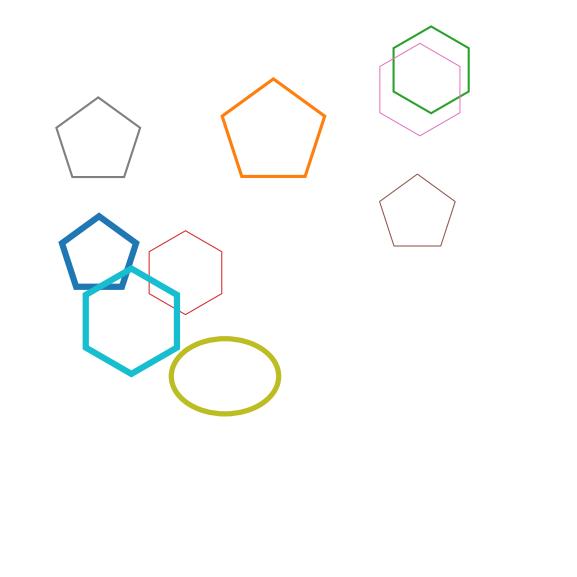[{"shape": "pentagon", "thickness": 3, "radius": 0.34, "center": [0.171, 0.557]}, {"shape": "pentagon", "thickness": 1.5, "radius": 0.47, "center": [0.473, 0.769]}, {"shape": "hexagon", "thickness": 1, "radius": 0.38, "center": [0.747, 0.878]}, {"shape": "hexagon", "thickness": 0.5, "radius": 0.36, "center": [0.321, 0.527]}, {"shape": "pentagon", "thickness": 0.5, "radius": 0.34, "center": [0.723, 0.629]}, {"shape": "hexagon", "thickness": 0.5, "radius": 0.4, "center": [0.727, 0.844]}, {"shape": "pentagon", "thickness": 1, "radius": 0.38, "center": [0.17, 0.754]}, {"shape": "oval", "thickness": 2.5, "radius": 0.47, "center": [0.39, 0.348]}, {"shape": "hexagon", "thickness": 3, "radius": 0.46, "center": [0.227, 0.443]}]